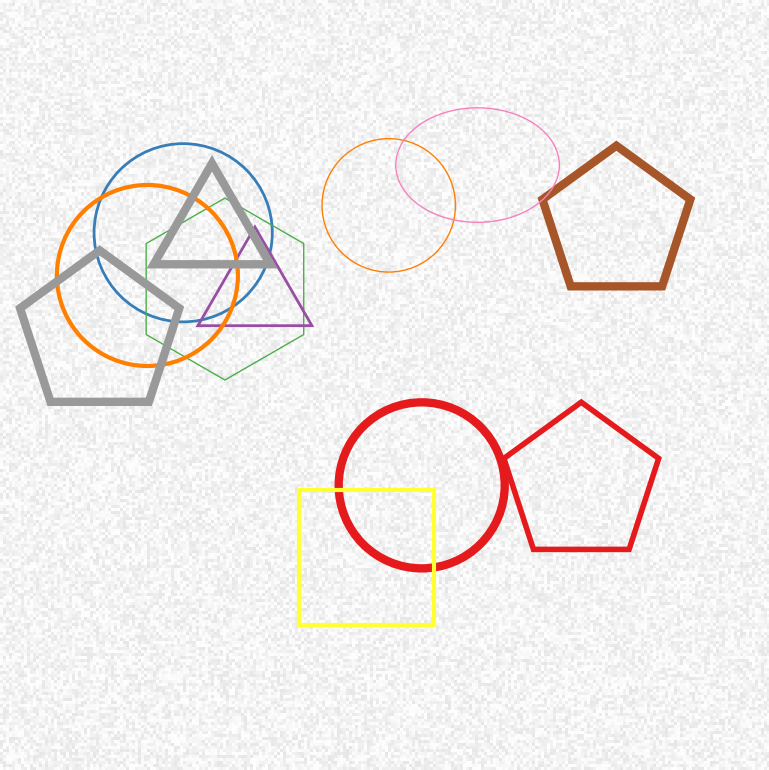[{"shape": "circle", "thickness": 3, "radius": 0.54, "center": [0.548, 0.37]}, {"shape": "pentagon", "thickness": 2, "radius": 0.53, "center": [0.755, 0.372]}, {"shape": "circle", "thickness": 1, "radius": 0.58, "center": [0.238, 0.698]}, {"shape": "hexagon", "thickness": 0.5, "radius": 0.59, "center": [0.292, 0.625]}, {"shape": "triangle", "thickness": 1, "radius": 0.43, "center": [0.331, 0.62]}, {"shape": "circle", "thickness": 1.5, "radius": 0.59, "center": [0.191, 0.642]}, {"shape": "circle", "thickness": 0.5, "radius": 0.43, "center": [0.505, 0.733]}, {"shape": "square", "thickness": 1.5, "radius": 0.44, "center": [0.476, 0.276]}, {"shape": "pentagon", "thickness": 3, "radius": 0.5, "center": [0.801, 0.71]}, {"shape": "oval", "thickness": 0.5, "radius": 0.53, "center": [0.62, 0.786]}, {"shape": "triangle", "thickness": 3, "radius": 0.44, "center": [0.275, 0.7]}, {"shape": "pentagon", "thickness": 3, "radius": 0.54, "center": [0.129, 0.566]}]